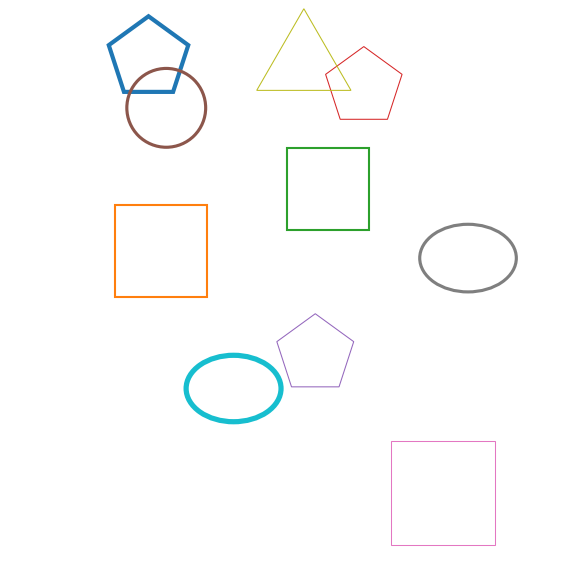[{"shape": "pentagon", "thickness": 2, "radius": 0.36, "center": [0.257, 0.899]}, {"shape": "square", "thickness": 1, "radius": 0.4, "center": [0.278, 0.564]}, {"shape": "square", "thickness": 1, "radius": 0.36, "center": [0.568, 0.672]}, {"shape": "pentagon", "thickness": 0.5, "radius": 0.35, "center": [0.63, 0.849]}, {"shape": "pentagon", "thickness": 0.5, "radius": 0.35, "center": [0.546, 0.386]}, {"shape": "circle", "thickness": 1.5, "radius": 0.34, "center": [0.288, 0.812]}, {"shape": "square", "thickness": 0.5, "radius": 0.45, "center": [0.767, 0.145]}, {"shape": "oval", "thickness": 1.5, "radius": 0.42, "center": [0.81, 0.552]}, {"shape": "triangle", "thickness": 0.5, "radius": 0.47, "center": [0.526, 0.89]}, {"shape": "oval", "thickness": 2.5, "radius": 0.41, "center": [0.404, 0.326]}]